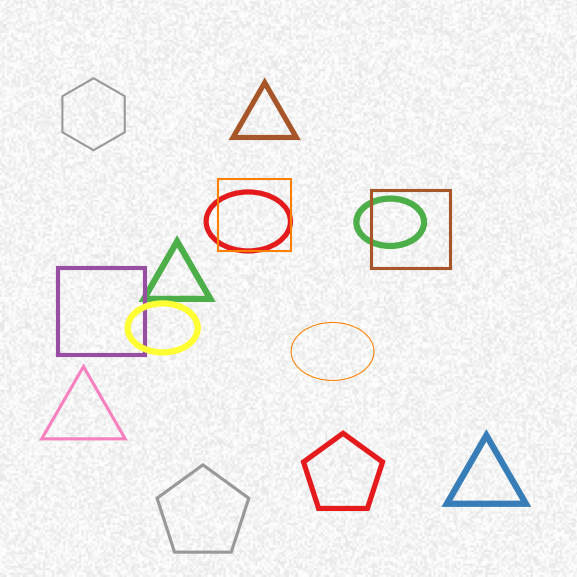[{"shape": "oval", "thickness": 2.5, "radius": 0.36, "center": [0.43, 0.616]}, {"shape": "pentagon", "thickness": 2.5, "radius": 0.36, "center": [0.594, 0.177]}, {"shape": "triangle", "thickness": 3, "radius": 0.4, "center": [0.842, 0.166]}, {"shape": "triangle", "thickness": 3, "radius": 0.33, "center": [0.307, 0.515]}, {"shape": "oval", "thickness": 3, "radius": 0.29, "center": [0.676, 0.614]}, {"shape": "square", "thickness": 2, "radius": 0.38, "center": [0.176, 0.461]}, {"shape": "square", "thickness": 1, "radius": 0.31, "center": [0.441, 0.627]}, {"shape": "oval", "thickness": 0.5, "radius": 0.36, "center": [0.576, 0.391]}, {"shape": "oval", "thickness": 3, "radius": 0.3, "center": [0.282, 0.431]}, {"shape": "square", "thickness": 1.5, "radius": 0.34, "center": [0.711, 0.602]}, {"shape": "triangle", "thickness": 2.5, "radius": 0.32, "center": [0.458, 0.793]}, {"shape": "triangle", "thickness": 1.5, "radius": 0.42, "center": [0.145, 0.281]}, {"shape": "hexagon", "thickness": 1, "radius": 0.31, "center": [0.162, 0.801]}, {"shape": "pentagon", "thickness": 1.5, "radius": 0.42, "center": [0.351, 0.111]}]